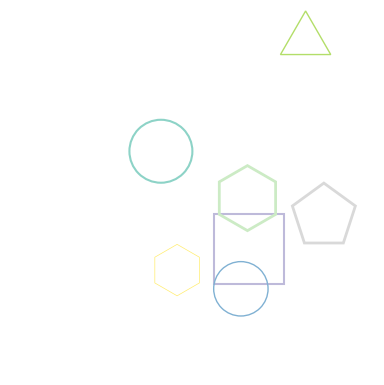[{"shape": "circle", "thickness": 1.5, "radius": 0.41, "center": [0.418, 0.607]}, {"shape": "square", "thickness": 1.5, "radius": 0.45, "center": [0.646, 0.354]}, {"shape": "circle", "thickness": 1, "radius": 0.35, "center": [0.626, 0.25]}, {"shape": "triangle", "thickness": 1, "radius": 0.38, "center": [0.794, 0.896]}, {"shape": "pentagon", "thickness": 2, "radius": 0.43, "center": [0.841, 0.438]}, {"shape": "hexagon", "thickness": 2, "radius": 0.42, "center": [0.643, 0.485]}, {"shape": "hexagon", "thickness": 0.5, "radius": 0.33, "center": [0.46, 0.298]}]